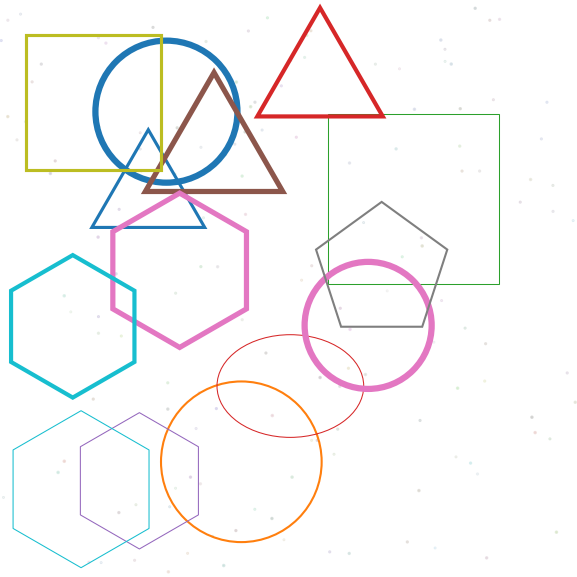[{"shape": "triangle", "thickness": 1.5, "radius": 0.56, "center": [0.257, 0.662]}, {"shape": "circle", "thickness": 3, "radius": 0.61, "center": [0.288, 0.806]}, {"shape": "circle", "thickness": 1, "radius": 0.7, "center": [0.418, 0.2]}, {"shape": "square", "thickness": 0.5, "radius": 0.74, "center": [0.716, 0.654]}, {"shape": "triangle", "thickness": 2, "radius": 0.63, "center": [0.554, 0.86]}, {"shape": "oval", "thickness": 0.5, "radius": 0.64, "center": [0.503, 0.331]}, {"shape": "hexagon", "thickness": 0.5, "radius": 0.59, "center": [0.241, 0.167]}, {"shape": "triangle", "thickness": 2.5, "radius": 0.69, "center": [0.371, 0.736]}, {"shape": "circle", "thickness": 3, "radius": 0.55, "center": [0.637, 0.436]}, {"shape": "hexagon", "thickness": 2.5, "radius": 0.67, "center": [0.311, 0.531]}, {"shape": "pentagon", "thickness": 1, "radius": 0.6, "center": [0.661, 0.53]}, {"shape": "square", "thickness": 1.5, "radius": 0.58, "center": [0.162, 0.822]}, {"shape": "hexagon", "thickness": 0.5, "radius": 0.68, "center": [0.14, 0.152]}, {"shape": "hexagon", "thickness": 2, "radius": 0.62, "center": [0.126, 0.434]}]